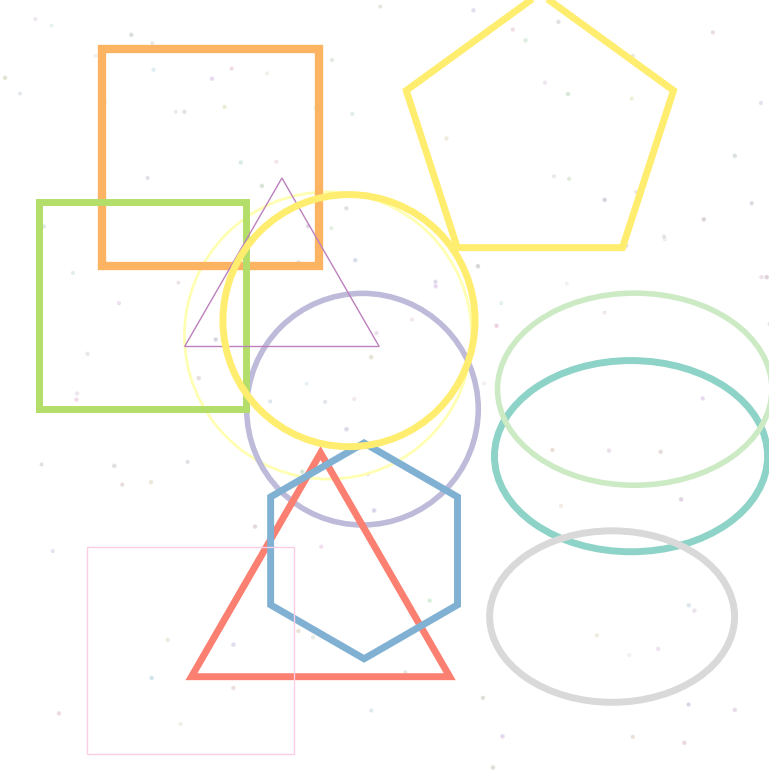[{"shape": "oval", "thickness": 2.5, "radius": 0.89, "center": [0.82, 0.408]}, {"shape": "circle", "thickness": 1, "radius": 0.93, "center": [0.426, 0.564]}, {"shape": "circle", "thickness": 2, "radius": 0.75, "center": [0.471, 0.469]}, {"shape": "triangle", "thickness": 2.5, "radius": 0.97, "center": [0.416, 0.218]}, {"shape": "hexagon", "thickness": 2.5, "radius": 0.7, "center": [0.473, 0.285]}, {"shape": "square", "thickness": 3, "radius": 0.7, "center": [0.274, 0.796]}, {"shape": "square", "thickness": 2.5, "radius": 0.67, "center": [0.185, 0.603]}, {"shape": "square", "thickness": 0.5, "radius": 0.67, "center": [0.247, 0.155]}, {"shape": "oval", "thickness": 2.5, "radius": 0.8, "center": [0.795, 0.199]}, {"shape": "triangle", "thickness": 0.5, "radius": 0.73, "center": [0.366, 0.623]}, {"shape": "oval", "thickness": 2, "radius": 0.89, "center": [0.824, 0.495]}, {"shape": "circle", "thickness": 2.5, "radius": 0.82, "center": [0.453, 0.584]}, {"shape": "pentagon", "thickness": 2.5, "radius": 0.91, "center": [0.701, 0.826]}]